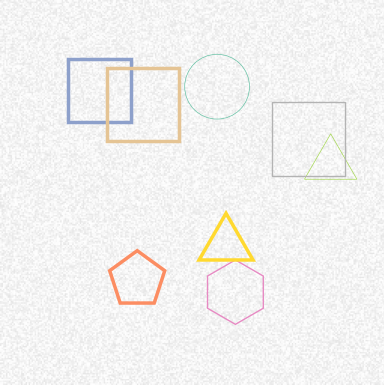[{"shape": "circle", "thickness": 0.5, "radius": 0.42, "center": [0.564, 0.775]}, {"shape": "pentagon", "thickness": 2.5, "radius": 0.38, "center": [0.356, 0.274]}, {"shape": "square", "thickness": 2.5, "radius": 0.41, "center": [0.257, 0.766]}, {"shape": "hexagon", "thickness": 1, "radius": 0.42, "center": [0.611, 0.241]}, {"shape": "triangle", "thickness": 0.5, "radius": 0.39, "center": [0.859, 0.574]}, {"shape": "triangle", "thickness": 2.5, "radius": 0.4, "center": [0.587, 0.365]}, {"shape": "square", "thickness": 2.5, "radius": 0.47, "center": [0.372, 0.728]}, {"shape": "square", "thickness": 1, "radius": 0.48, "center": [0.801, 0.639]}]